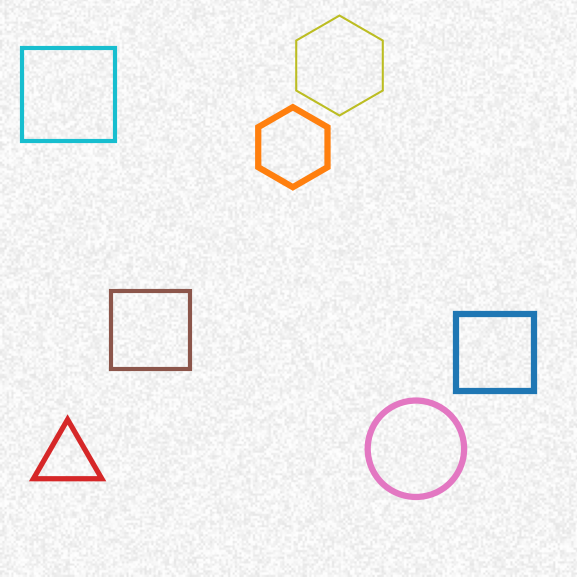[{"shape": "square", "thickness": 3, "radius": 0.34, "center": [0.857, 0.389]}, {"shape": "hexagon", "thickness": 3, "radius": 0.35, "center": [0.507, 0.744]}, {"shape": "triangle", "thickness": 2.5, "radius": 0.34, "center": [0.117, 0.204]}, {"shape": "square", "thickness": 2, "radius": 0.34, "center": [0.261, 0.428]}, {"shape": "circle", "thickness": 3, "radius": 0.42, "center": [0.72, 0.222]}, {"shape": "hexagon", "thickness": 1, "radius": 0.43, "center": [0.588, 0.886]}, {"shape": "square", "thickness": 2, "radius": 0.4, "center": [0.118, 0.835]}]